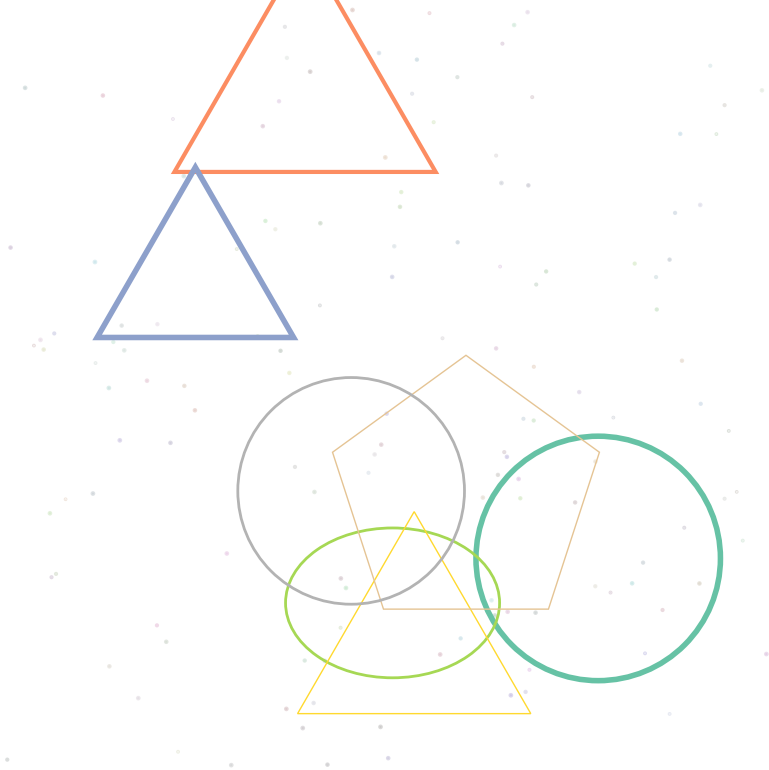[{"shape": "circle", "thickness": 2, "radius": 0.79, "center": [0.777, 0.275]}, {"shape": "triangle", "thickness": 1.5, "radius": 0.98, "center": [0.396, 0.875]}, {"shape": "triangle", "thickness": 2, "radius": 0.74, "center": [0.254, 0.635]}, {"shape": "oval", "thickness": 1, "radius": 0.69, "center": [0.51, 0.217]}, {"shape": "triangle", "thickness": 0.5, "radius": 0.87, "center": [0.538, 0.161]}, {"shape": "pentagon", "thickness": 0.5, "radius": 0.91, "center": [0.605, 0.356]}, {"shape": "circle", "thickness": 1, "radius": 0.74, "center": [0.456, 0.363]}]